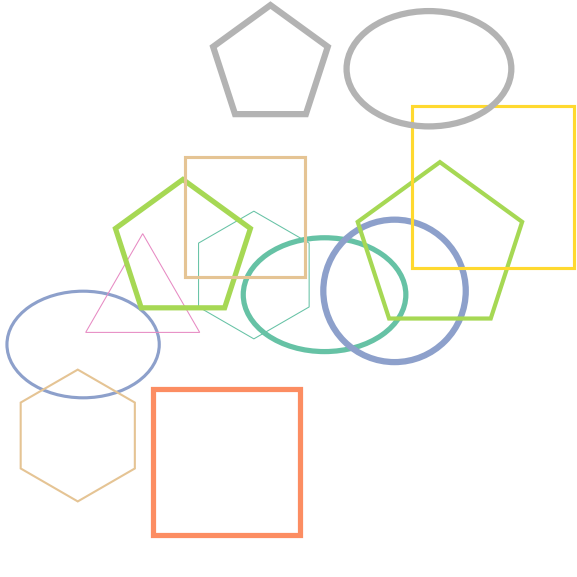[{"shape": "oval", "thickness": 2.5, "radius": 0.7, "center": [0.562, 0.489]}, {"shape": "hexagon", "thickness": 0.5, "radius": 0.55, "center": [0.44, 0.523]}, {"shape": "square", "thickness": 2.5, "radius": 0.63, "center": [0.392, 0.199]}, {"shape": "circle", "thickness": 3, "radius": 0.62, "center": [0.683, 0.495]}, {"shape": "oval", "thickness": 1.5, "radius": 0.66, "center": [0.144, 0.403]}, {"shape": "triangle", "thickness": 0.5, "radius": 0.57, "center": [0.247, 0.481]}, {"shape": "pentagon", "thickness": 2.5, "radius": 0.61, "center": [0.317, 0.566]}, {"shape": "pentagon", "thickness": 2, "radius": 0.75, "center": [0.762, 0.569]}, {"shape": "square", "thickness": 1.5, "radius": 0.7, "center": [0.854, 0.675]}, {"shape": "hexagon", "thickness": 1, "radius": 0.57, "center": [0.135, 0.245]}, {"shape": "square", "thickness": 1.5, "radius": 0.52, "center": [0.425, 0.623]}, {"shape": "oval", "thickness": 3, "radius": 0.71, "center": [0.743, 0.88]}, {"shape": "pentagon", "thickness": 3, "radius": 0.52, "center": [0.468, 0.886]}]